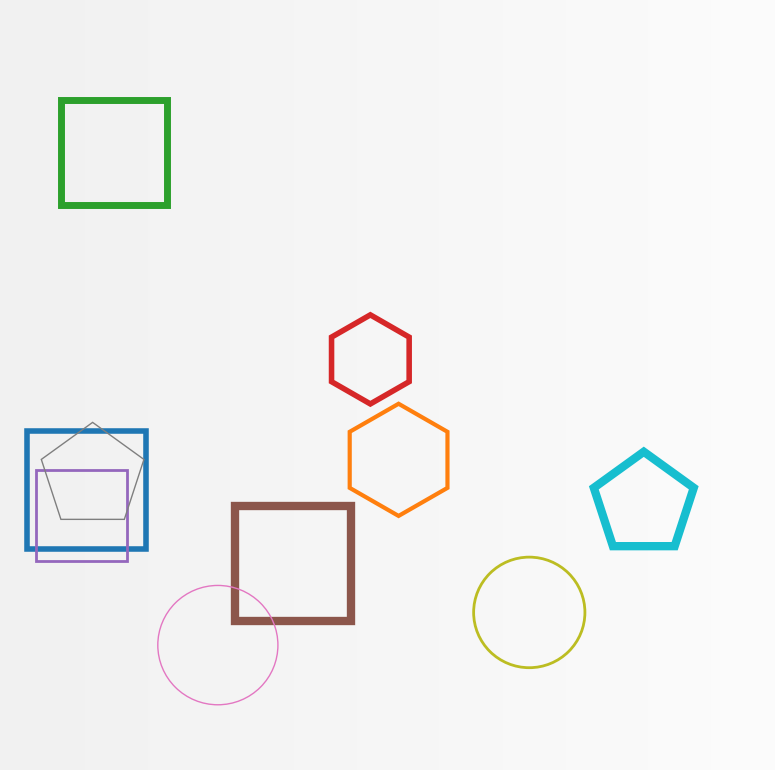[{"shape": "square", "thickness": 2, "radius": 0.38, "center": [0.112, 0.363]}, {"shape": "hexagon", "thickness": 1.5, "radius": 0.36, "center": [0.514, 0.403]}, {"shape": "square", "thickness": 2.5, "radius": 0.34, "center": [0.147, 0.802]}, {"shape": "hexagon", "thickness": 2, "radius": 0.29, "center": [0.478, 0.533]}, {"shape": "square", "thickness": 1, "radius": 0.29, "center": [0.105, 0.33]}, {"shape": "square", "thickness": 3, "radius": 0.37, "center": [0.378, 0.268]}, {"shape": "circle", "thickness": 0.5, "radius": 0.39, "center": [0.281, 0.162]}, {"shape": "pentagon", "thickness": 0.5, "radius": 0.35, "center": [0.12, 0.382]}, {"shape": "circle", "thickness": 1, "radius": 0.36, "center": [0.683, 0.205]}, {"shape": "pentagon", "thickness": 3, "radius": 0.34, "center": [0.831, 0.346]}]